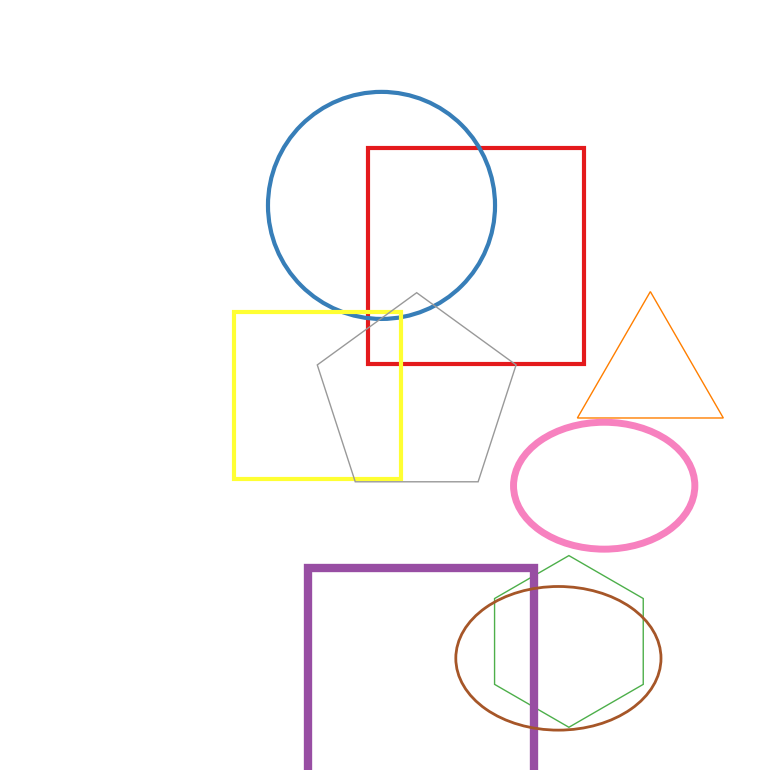[{"shape": "square", "thickness": 1.5, "radius": 0.7, "center": [0.618, 0.667]}, {"shape": "circle", "thickness": 1.5, "radius": 0.74, "center": [0.495, 0.733]}, {"shape": "hexagon", "thickness": 0.5, "radius": 0.56, "center": [0.739, 0.167]}, {"shape": "square", "thickness": 3, "radius": 0.73, "center": [0.547, 0.115]}, {"shape": "triangle", "thickness": 0.5, "radius": 0.55, "center": [0.845, 0.512]}, {"shape": "square", "thickness": 1.5, "radius": 0.54, "center": [0.412, 0.487]}, {"shape": "oval", "thickness": 1, "radius": 0.67, "center": [0.725, 0.145]}, {"shape": "oval", "thickness": 2.5, "radius": 0.59, "center": [0.785, 0.369]}, {"shape": "pentagon", "thickness": 0.5, "radius": 0.68, "center": [0.541, 0.484]}]